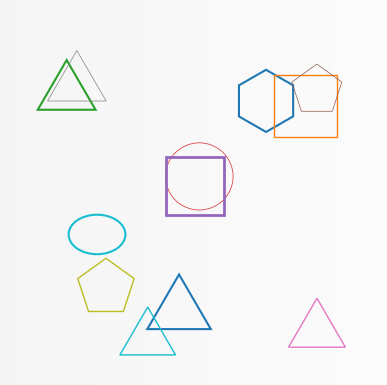[{"shape": "triangle", "thickness": 1.5, "radius": 0.47, "center": [0.462, 0.192]}, {"shape": "hexagon", "thickness": 1.5, "radius": 0.4, "center": [0.687, 0.738]}, {"shape": "square", "thickness": 1, "radius": 0.41, "center": [0.788, 0.724]}, {"shape": "triangle", "thickness": 1.5, "radius": 0.43, "center": [0.172, 0.758]}, {"shape": "circle", "thickness": 0.5, "radius": 0.44, "center": [0.514, 0.542]}, {"shape": "square", "thickness": 2, "radius": 0.38, "center": [0.503, 0.517]}, {"shape": "pentagon", "thickness": 0.5, "radius": 0.34, "center": [0.818, 0.766]}, {"shape": "triangle", "thickness": 1, "radius": 0.42, "center": [0.818, 0.141]}, {"shape": "triangle", "thickness": 0.5, "radius": 0.44, "center": [0.198, 0.781]}, {"shape": "pentagon", "thickness": 1, "radius": 0.38, "center": [0.273, 0.253]}, {"shape": "oval", "thickness": 1.5, "radius": 0.37, "center": [0.25, 0.391]}, {"shape": "triangle", "thickness": 1, "radius": 0.41, "center": [0.381, 0.12]}]